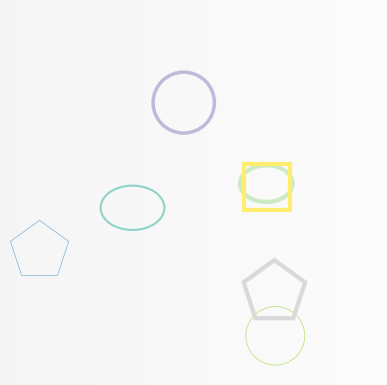[{"shape": "oval", "thickness": 1.5, "radius": 0.41, "center": [0.342, 0.46]}, {"shape": "circle", "thickness": 2.5, "radius": 0.4, "center": [0.474, 0.733]}, {"shape": "pentagon", "thickness": 0.5, "radius": 0.39, "center": [0.102, 0.349]}, {"shape": "circle", "thickness": 0.5, "radius": 0.38, "center": [0.71, 0.128]}, {"shape": "pentagon", "thickness": 3, "radius": 0.42, "center": [0.708, 0.241]}, {"shape": "oval", "thickness": 3, "radius": 0.34, "center": [0.687, 0.523]}, {"shape": "square", "thickness": 3, "radius": 0.3, "center": [0.69, 0.514]}]